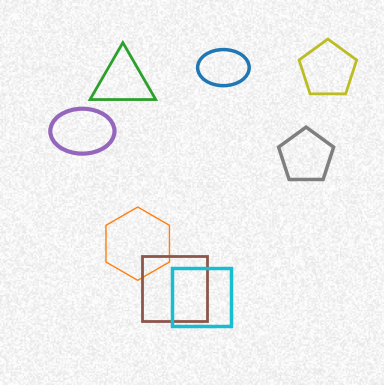[{"shape": "oval", "thickness": 2.5, "radius": 0.33, "center": [0.58, 0.824]}, {"shape": "hexagon", "thickness": 1, "radius": 0.48, "center": [0.358, 0.367]}, {"shape": "triangle", "thickness": 2, "radius": 0.49, "center": [0.319, 0.791]}, {"shape": "oval", "thickness": 3, "radius": 0.42, "center": [0.214, 0.659]}, {"shape": "square", "thickness": 2, "radius": 0.42, "center": [0.453, 0.25]}, {"shape": "pentagon", "thickness": 2.5, "radius": 0.38, "center": [0.795, 0.595]}, {"shape": "pentagon", "thickness": 2, "radius": 0.39, "center": [0.852, 0.82]}, {"shape": "square", "thickness": 2.5, "radius": 0.38, "center": [0.523, 0.228]}]